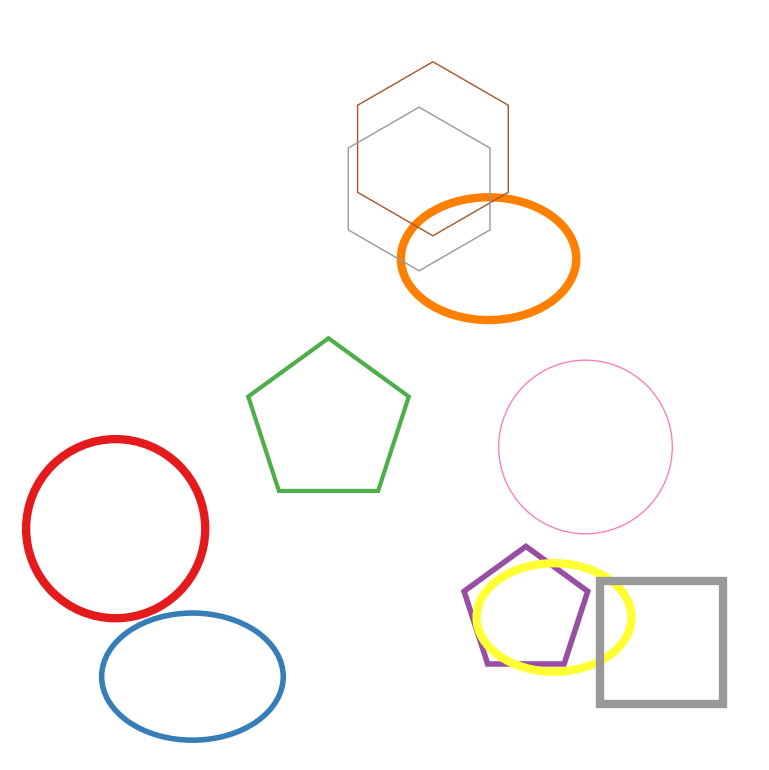[{"shape": "circle", "thickness": 3, "radius": 0.58, "center": [0.15, 0.313]}, {"shape": "oval", "thickness": 2, "radius": 0.59, "center": [0.25, 0.121]}, {"shape": "pentagon", "thickness": 1.5, "radius": 0.55, "center": [0.427, 0.451]}, {"shape": "pentagon", "thickness": 2, "radius": 0.42, "center": [0.683, 0.206]}, {"shape": "oval", "thickness": 3, "radius": 0.57, "center": [0.635, 0.664]}, {"shape": "oval", "thickness": 3, "radius": 0.5, "center": [0.72, 0.198]}, {"shape": "hexagon", "thickness": 0.5, "radius": 0.57, "center": [0.562, 0.807]}, {"shape": "circle", "thickness": 0.5, "radius": 0.56, "center": [0.76, 0.42]}, {"shape": "square", "thickness": 3, "radius": 0.4, "center": [0.859, 0.166]}, {"shape": "hexagon", "thickness": 0.5, "radius": 0.53, "center": [0.544, 0.755]}]